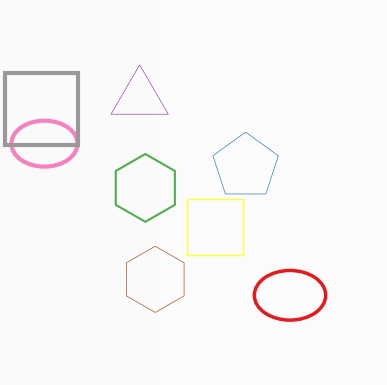[{"shape": "oval", "thickness": 2.5, "radius": 0.46, "center": [0.748, 0.233]}, {"shape": "pentagon", "thickness": 0.5, "radius": 0.44, "center": [0.634, 0.568]}, {"shape": "hexagon", "thickness": 1.5, "radius": 0.44, "center": [0.375, 0.512]}, {"shape": "triangle", "thickness": 0.5, "radius": 0.43, "center": [0.36, 0.746]}, {"shape": "square", "thickness": 1, "radius": 0.36, "center": [0.555, 0.409]}, {"shape": "hexagon", "thickness": 0.5, "radius": 0.43, "center": [0.401, 0.274]}, {"shape": "oval", "thickness": 3, "radius": 0.43, "center": [0.115, 0.627]}, {"shape": "square", "thickness": 3, "radius": 0.47, "center": [0.107, 0.717]}]